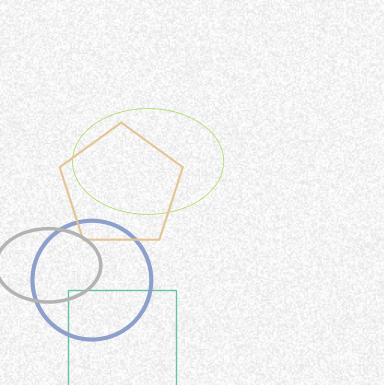[{"shape": "square", "thickness": 1, "radius": 0.7, "center": [0.317, 0.108]}, {"shape": "circle", "thickness": 3, "radius": 0.77, "center": [0.239, 0.272]}, {"shape": "oval", "thickness": 0.5, "radius": 0.98, "center": [0.385, 0.581]}, {"shape": "pentagon", "thickness": 1.5, "radius": 0.84, "center": [0.315, 0.514]}, {"shape": "oval", "thickness": 2.5, "radius": 0.68, "center": [0.126, 0.311]}]